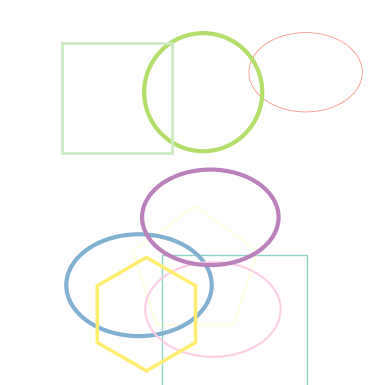[{"shape": "square", "thickness": 1, "radius": 0.94, "center": [0.61, 0.149]}, {"shape": "pentagon", "thickness": 0.5, "radius": 0.85, "center": [0.507, 0.294]}, {"shape": "oval", "thickness": 0.5, "radius": 0.74, "center": [0.794, 0.812]}, {"shape": "oval", "thickness": 3, "radius": 0.94, "center": [0.361, 0.259]}, {"shape": "circle", "thickness": 3, "radius": 0.77, "center": [0.528, 0.761]}, {"shape": "oval", "thickness": 1.5, "radius": 0.88, "center": [0.553, 0.196]}, {"shape": "oval", "thickness": 3, "radius": 0.89, "center": [0.546, 0.435]}, {"shape": "square", "thickness": 2, "radius": 0.71, "center": [0.304, 0.745]}, {"shape": "hexagon", "thickness": 2.5, "radius": 0.74, "center": [0.38, 0.184]}]